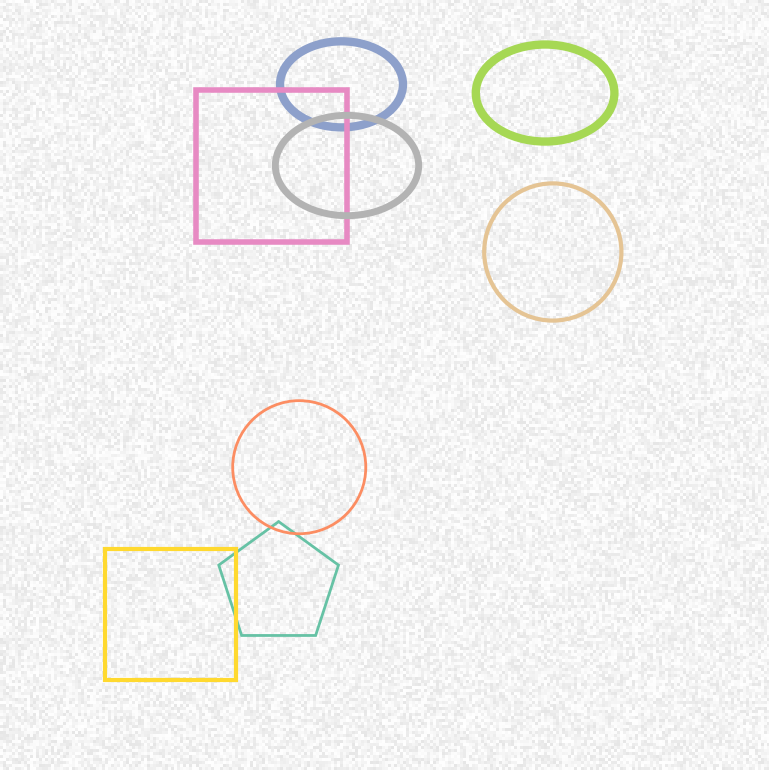[{"shape": "pentagon", "thickness": 1, "radius": 0.41, "center": [0.362, 0.241]}, {"shape": "circle", "thickness": 1, "radius": 0.43, "center": [0.389, 0.393]}, {"shape": "oval", "thickness": 3, "radius": 0.4, "center": [0.444, 0.89]}, {"shape": "square", "thickness": 2, "radius": 0.49, "center": [0.352, 0.784]}, {"shape": "oval", "thickness": 3, "radius": 0.45, "center": [0.708, 0.879]}, {"shape": "square", "thickness": 1.5, "radius": 0.42, "center": [0.221, 0.202]}, {"shape": "circle", "thickness": 1.5, "radius": 0.45, "center": [0.718, 0.673]}, {"shape": "oval", "thickness": 2.5, "radius": 0.47, "center": [0.451, 0.785]}]